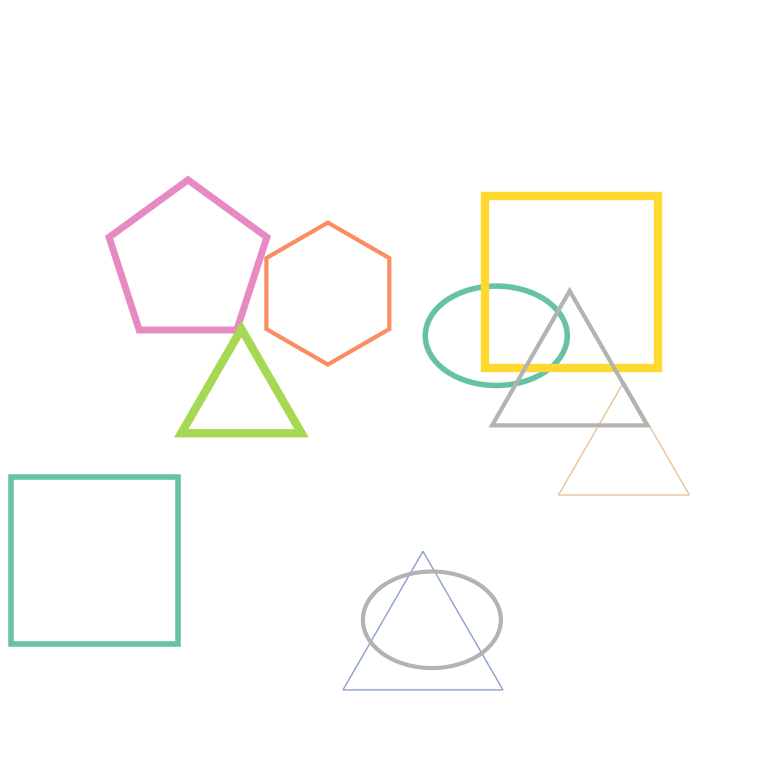[{"shape": "oval", "thickness": 2, "radius": 0.46, "center": [0.645, 0.564]}, {"shape": "square", "thickness": 2, "radius": 0.54, "center": [0.123, 0.272]}, {"shape": "hexagon", "thickness": 1.5, "radius": 0.46, "center": [0.426, 0.619]}, {"shape": "triangle", "thickness": 0.5, "radius": 0.6, "center": [0.549, 0.164]}, {"shape": "pentagon", "thickness": 2.5, "radius": 0.54, "center": [0.244, 0.659]}, {"shape": "triangle", "thickness": 3, "radius": 0.45, "center": [0.314, 0.482]}, {"shape": "square", "thickness": 3, "radius": 0.56, "center": [0.742, 0.634]}, {"shape": "triangle", "thickness": 0.5, "radius": 0.49, "center": [0.81, 0.406]}, {"shape": "oval", "thickness": 1.5, "radius": 0.45, "center": [0.561, 0.195]}, {"shape": "triangle", "thickness": 1.5, "radius": 0.58, "center": [0.74, 0.506]}]